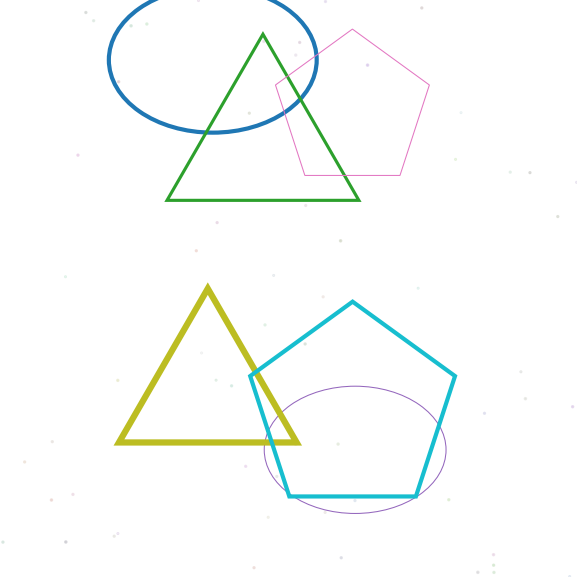[{"shape": "oval", "thickness": 2, "radius": 0.9, "center": [0.368, 0.895]}, {"shape": "triangle", "thickness": 1.5, "radius": 0.96, "center": [0.455, 0.748]}, {"shape": "oval", "thickness": 0.5, "radius": 0.79, "center": [0.615, 0.22]}, {"shape": "pentagon", "thickness": 0.5, "radius": 0.7, "center": [0.61, 0.809]}, {"shape": "triangle", "thickness": 3, "radius": 0.89, "center": [0.36, 0.322]}, {"shape": "pentagon", "thickness": 2, "radius": 0.93, "center": [0.611, 0.29]}]